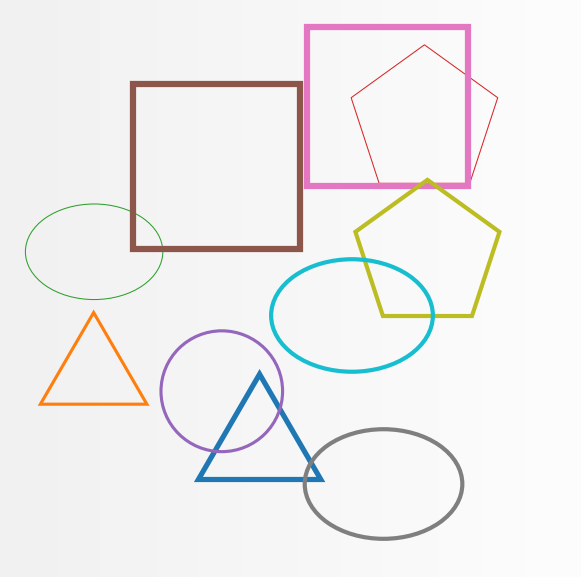[{"shape": "triangle", "thickness": 2.5, "radius": 0.61, "center": [0.447, 0.23]}, {"shape": "triangle", "thickness": 1.5, "radius": 0.53, "center": [0.161, 0.352]}, {"shape": "oval", "thickness": 0.5, "radius": 0.59, "center": [0.162, 0.563]}, {"shape": "pentagon", "thickness": 0.5, "radius": 0.66, "center": [0.73, 0.789]}, {"shape": "circle", "thickness": 1.5, "radius": 0.52, "center": [0.382, 0.322]}, {"shape": "square", "thickness": 3, "radius": 0.72, "center": [0.372, 0.711]}, {"shape": "square", "thickness": 3, "radius": 0.69, "center": [0.667, 0.815]}, {"shape": "oval", "thickness": 2, "radius": 0.68, "center": [0.66, 0.161]}, {"shape": "pentagon", "thickness": 2, "radius": 0.65, "center": [0.735, 0.557]}, {"shape": "oval", "thickness": 2, "radius": 0.7, "center": [0.606, 0.453]}]